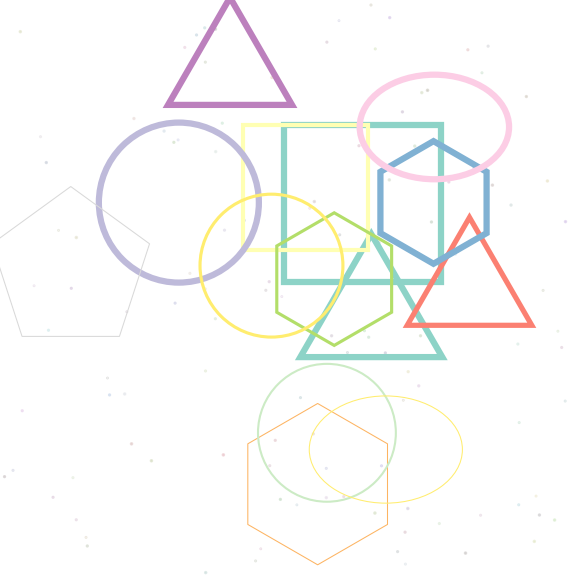[{"shape": "triangle", "thickness": 3, "radius": 0.71, "center": [0.643, 0.452]}, {"shape": "square", "thickness": 3, "radius": 0.68, "center": [0.628, 0.647]}, {"shape": "square", "thickness": 2, "radius": 0.54, "center": [0.529, 0.674]}, {"shape": "circle", "thickness": 3, "radius": 0.69, "center": [0.31, 0.648]}, {"shape": "triangle", "thickness": 2.5, "radius": 0.62, "center": [0.813, 0.498]}, {"shape": "hexagon", "thickness": 3, "radius": 0.53, "center": [0.751, 0.649]}, {"shape": "hexagon", "thickness": 0.5, "radius": 0.7, "center": [0.55, 0.161]}, {"shape": "hexagon", "thickness": 1.5, "radius": 0.57, "center": [0.579, 0.516]}, {"shape": "oval", "thickness": 3, "radius": 0.65, "center": [0.752, 0.779]}, {"shape": "pentagon", "thickness": 0.5, "radius": 0.72, "center": [0.122, 0.533]}, {"shape": "triangle", "thickness": 3, "radius": 0.62, "center": [0.398, 0.879]}, {"shape": "circle", "thickness": 1, "radius": 0.6, "center": [0.566, 0.25]}, {"shape": "oval", "thickness": 0.5, "radius": 0.66, "center": [0.668, 0.221]}, {"shape": "circle", "thickness": 1.5, "radius": 0.62, "center": [0.47, 0.539]}]